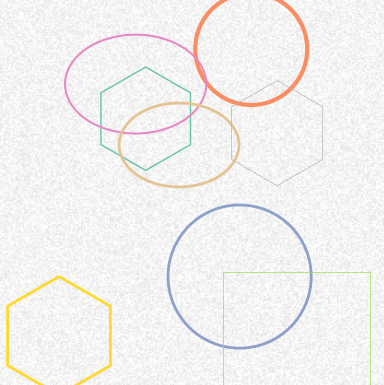[{"shape": "hexagon", "thickness": 1, "radius": 0.67, "center": [0.378, 0.692]}, {"shape": "circle", "thickness": 3, "radius": 0.73, "center": [0.653, 0.873]}, {"shape": "circle", "thickness": 2, "radius": 0.93, "center": [0.622, 0.282]}, {"shape": "oval", "thickness": 1.5, "radius": 0.92, "center": [0.352, 0.782]}, {"shape": "square", "thickness": 0.5, "radius": 0.96, "center": [0.77, 0.101]}, {"shape": "hexagon", "thickness": 2, "radius": 0.77, "center": [0.153, 0.128]}, {"shape": "oval", "thickness": 2, "radius": 0.78, "center": [0.465, 0.623]}, {"shape": "hexagon", "thickness": 0.5, "radius": 0.68, "center": [0.72, 0.654]}]